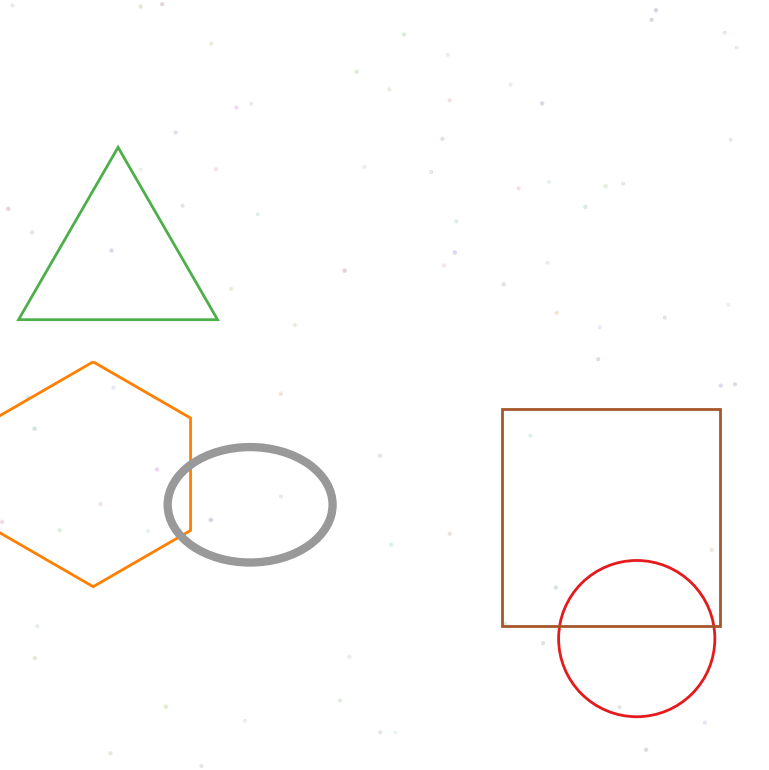[{"shape": "circle", "thickness": 1, "radius": 0.51, "center": [0.827, 0.171]}, {"shape": "triangle", "thickness": 1, "radius": 0.75, "center": [0.153, 0.659]}, {"shape": "hexagon", "thickness": 1, "radius": 0.73, "center": [0.121, 0.384]}, {"shape": "square", "thickness": 1, "radius": 0.71, "center": [0.793, 0.328]}, {"shape": "oval", "thickness": 3, "radius": 0.54, "center": [0.325, 0.344]}]